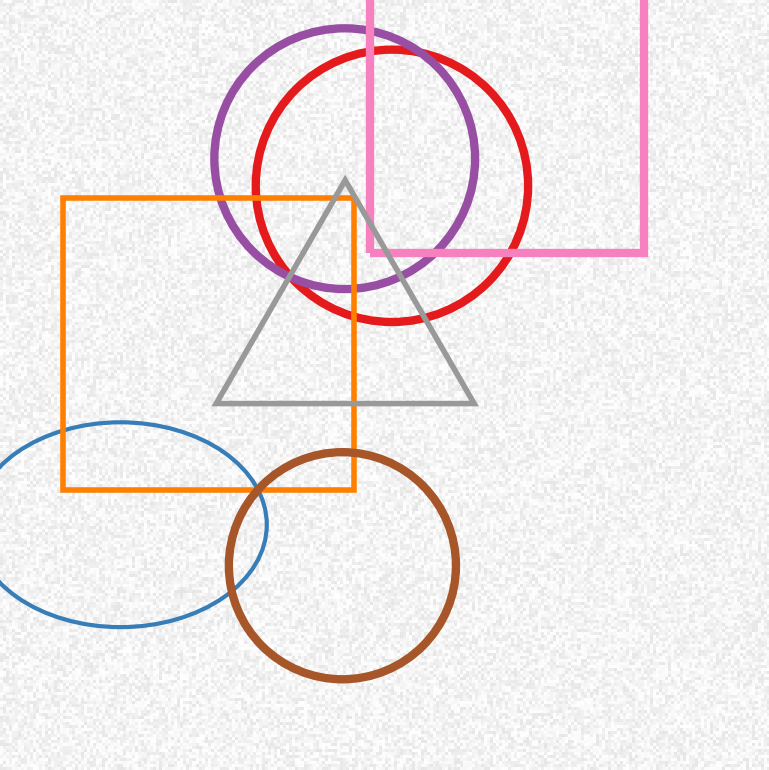[{"shape": "circle", "thickness": 3, "radius": 0.88, "center": [0.509, 0.759]}, {"shape": "oval", "thickness": 1.5, "radius": 0.95, "center": [0.156, 0.319]}, {"shape": "circle", "thickness": 3, "radius": 0.85, "center": [0.448, 0.794]}, {"shape": "square", "thickness": 2, "radius": 0.95, "center": [0.271, 0.553]}, {"shape": "circle", "thickness": 3, "radius": 0.74, "center": [0.445, 0.265]}, {"shape": "square", "thickness": 3, "radius": 0.89, "center": [0.658, 0.849]}, {"shape": "triangle", "thickness": 2, "radius": 0.97, "center": [0.448, 0.573]}]